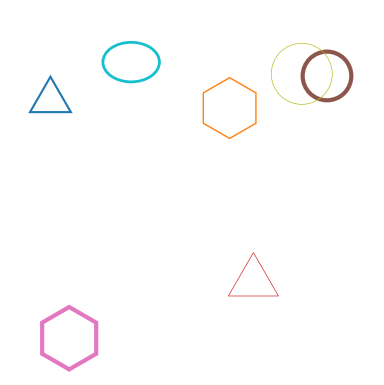[{"shape": "triangle", "thickness": 1.5, "radius": 0.31, "center": [0.131, 0.739]}, {"shape": "hexagon", "thickness": 1, "radius": 0.39, "center": [0.596, 0.719]}, {"shape": "triangle", "thickness": 0.5, "radius": 0.38, "center": [0.658, 0.269]}, {"shape": "circle", "thickness": 3, "radius": 0.32, "center": [0.849, 0.803]}, {"shape": "hexagon", "thickness": 3, "radius": 0.4, "center": [0.18, 0.122]}, {"shape": "circle", "thickness": 0.5, "radius": 0.4, "center": [0.784, 0.808]}, {"shape": "oval", "thickness": 2, "radius": 0.37, "center": [0.341, 0.839]}]